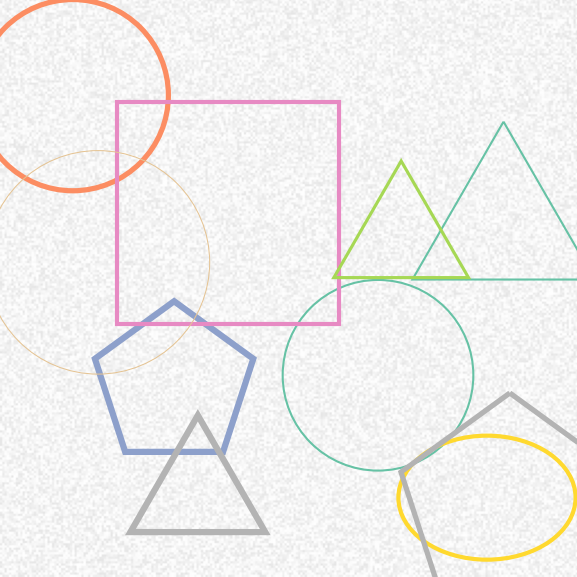[{"shape": "triangle", "thickness": 1, "radius": 0.91, "center": [0.872, 0.606]}, {"shape": "circle", "thickness": 1, "radius": 0.83, "center": [0.655, 0.349]}, {"shape": "circle", "thickness": 2.5, "radius": 0.83, "center": [0.126, 0.834]}, {"shape": "pentagon", "thickness": 3, "radius": 0.72, "center": [0.301, 0.333]}, {"shape": "square", "thickness": 2, "radius": 0.96, "center": [0.395, 0.631]}, {"shape": "triangle", "thickness": 1.5, "radius": 0.67, "center": [0.695, 0.586]}, {"shape": "oval", "thickness": 2, "radius": 0.77, "center": [0.843, 0.137]}, {"shape": "circle", "thickness": 0.5, "radius": 0.97, "center": [0.17, 0.545]}, {"shape": "pentagon", "thickness": 2.5, "radius": 0.99, "center": [0.883, 0.12]}, {"shape": "triangle", "thickness": 3, "radius": 0.67, "center": [0.343, 0.145]}]